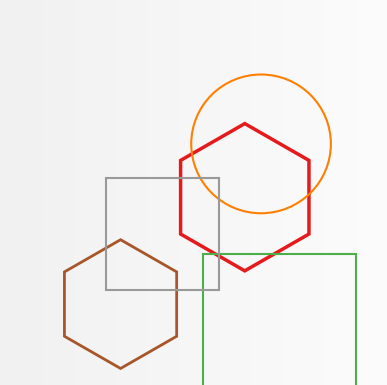[{"shape": "hexagon", "thickness": 2.5, "radius": 0.96, "center": [0.632, 0.488]}, {"shape": "square", "thickness": 1.5, "radius": 0.99, "center": [0.721, 0.143]}, {"shape": "circle", "thickness": 1.5, "radius": 0.9, "center": [0.674, 0.626]}, {"shape": "hexagon", "thickness": 2, "radius": 0.84, "center": [0.311, 0.21]}, {"shape": "square", "thickness": 1.5, "radius": 0.73, "center": [0.42, 0.392]}]